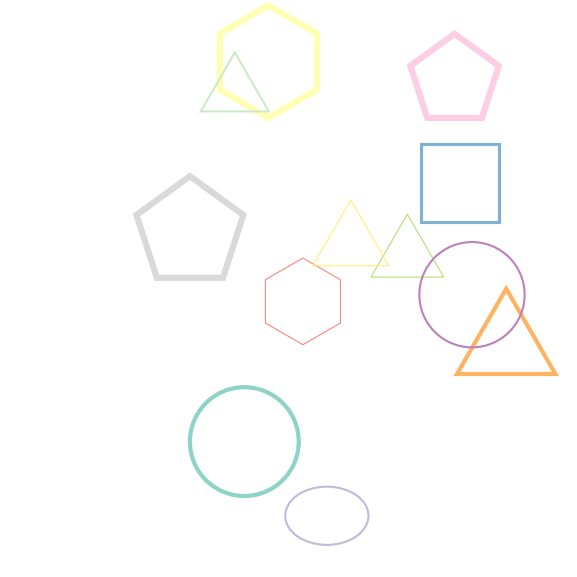[{"shape": "circle", "thickness": 2, "radius": 0.47, "center": [0.423, 0.234]}, {"shape": "hexagon", "thickness": 3, "radius": 0.49, "center": [0.465, 0.892]}, {"shape": "oval", "thickness": 1, "radius": 0.36, "center": [0.566, 0.106]}, {"shape": "hexagon", "thickness": 0.5, "radius": 0.38, "center": [0.524, 0.477]}, {"shape": "square", "thickness": 1.5, "radius": 0.34, "center": [0.796, 0.682]}, {"shape": "triangle", "thickness": 2, "radius": 0.49, "center": [0.877, 0.401]}, {"shape": "triangle", "thickness": 0.5, "radius": 0.36, "center": [0.705, 0.556]}, {"shape": "pentagon", "thickness": 3, "radius": 0.4, "center": [0.787, 0.86]}, {"shape": "pentagon", "thickness": 3, "radius": 0.49, "center": [0.329, 0.597]}, {"shape": "circle", "thickness": 1, "radius": 0.46, "center": [0.817, 0.489]}, {"shape": "triangle", "thickness": 1, "radius": 0.34, "center": [0.407, 0.84]}, {"shape": "triangle", "thickness": 0.5, "radius": 0.38, "center": [0.607, 0.577]}]